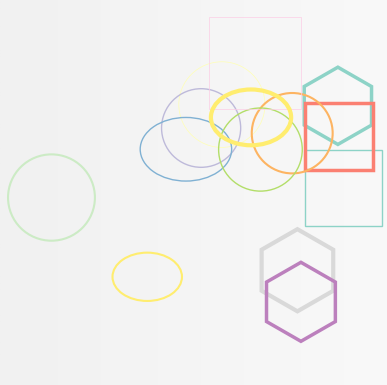[{"shape": "square", "thickness": 1, "radius": 0.49, "center": [0.886, 0.511]}, {"shape": "hexagon", "thickness": 2.5, "radius": 0.5, "center": [0.872, 0.725]}, {"shape": "circle", "thickness": 0.5, "radius": 0.56, "center": [0.573, 0.728]}, {"shape": "circle", "thickness": 1, "radius": 0.51, "center": [0.519, 0.668]}, {"shape": "square", "thickness": 2.5, "radius": 0.44, "center": [0.874, 0.646]}, {"shape": "oval", "thickness": 1, "radius": 0.59, "center": [0.48, 0.612]}, {"shape": "circle", "thickness": 1.5, "radius": 0.52, "center": [0.754, 0.654]}, {"shape": "circle", "thickness": 1, "radius": 0.54, "center": [0.672, 0.612]}, {"shape": "square", "thickness": 0.5, "radius": 0.6, "center": [0.658, 0.837]}, {"shape": "hexagon", "thickness": 3, "radius": 0.53, "center": [0.768, 0.298]}, {"shape": "hexagon", "thickness": 2.5, "radius": 0.51, "center": [0.777, 0.216]}, {"shape": "circle", "thickness": 1.5, "radius": 0.56, "center": [0.133, 0.487]}, {"shape": "oval", "thickness": 1.5, "radius": 0.45, "center": [0.38, 0.281]}, {"shape": "oval", "thickness": 3, "radius": 0.52, "center": [0.648, 0.695]}]